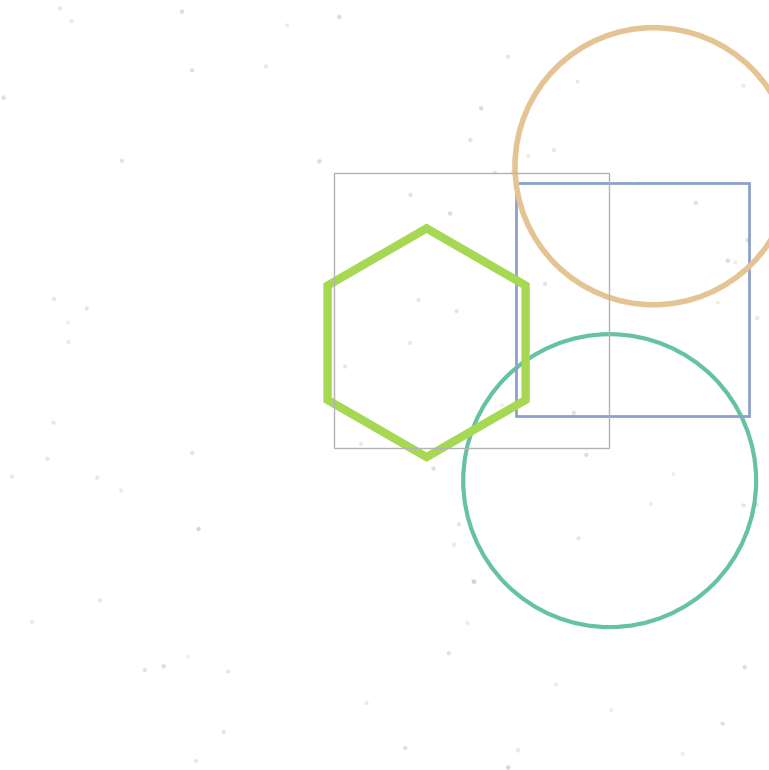[{"shape": "circle", "thickness": 1.5, "radius": 0.95, "center": [0.792, 0.376]}, {"shape": "square", "thickness": 1, "radius": 0.76, "center": [0.822, 0.611]}, {"shape": "hexagon", "thickness": 3, "radius": 0.74, "center": [0.554, 0.555]}, {"shape": "circle", "thickness": 2, "radius": 0.9, "center": [0.849, 0.784]}, {"shape": "square", "thickness": 0.5, "radius": 0.89, "center": [0.612, 0.597]}]